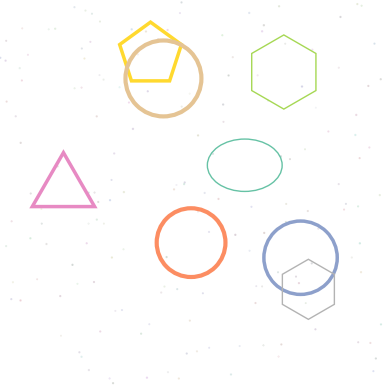[{"shape": "oval", "thickness": 1, "radius": 0.49, "center": [0.636, 0.571]}, {"shape": "circle", "thickness": 3, "radius": 0.45, "center": [0.496, 0.37]}, {"shape": "circle", "thickness": 2.5, "radius": 0.48, "center": [0.781, 0.331]}, {"shape": "triangle", "thickness": 2.5, "radius": 0.47, "center": [0.165, 0.51]}, {"shape": "hexagon", "thickness": 1, "radius": 0.48, "center": [0.737, 0.813]}, {"shape": "pentagon", "thickness": 2.5, "radius": 0.42, "center": [0.391, 0.858]}, {"shape": "circle", "thickness": 3, "radius": 0.49, "center": [0.425, 0.796]}, {"shape": "hexagon", "thickness": 1, "radius": 0.39, "center": [0.801, 0.249]}]